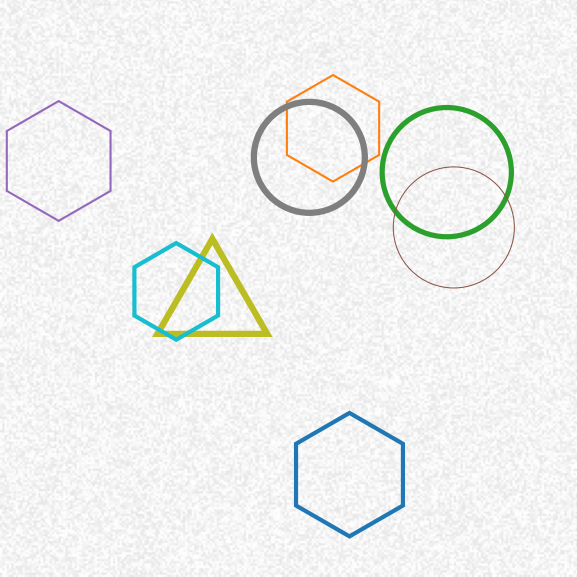[{"shape": "hexagon", "thickness": 2, "radius": 0.53, "center": [0.605, 0.177]}, {"shape": "hexagon", "thickness": 1, "radius": 0.46, "center": [0.577, 0.777]}, {"shape": "circle", "thickness": 2.5, "radius": 0.56, "center": [0.774, 0.701]}, {"shape": "hexagon", "thickness": 1, "radius": 0.52, "center": [0.102, 0.72]}, {"shape": "circle", "thickness": 0.5, "radius": 0.52, "center": [0.786, 0.605]}, {"shape": "circle", "thickness": 3, "radius": 0.48, "center": [0.536, 0.727]}, {"shape": "triangle", "thickness": 3, "radius": 0.55, "center": [0.368, 0.476]}, {"shape": "hexagon", "thickness": 2, "radius": 0.42, "center": [0.305, 0.495]}]